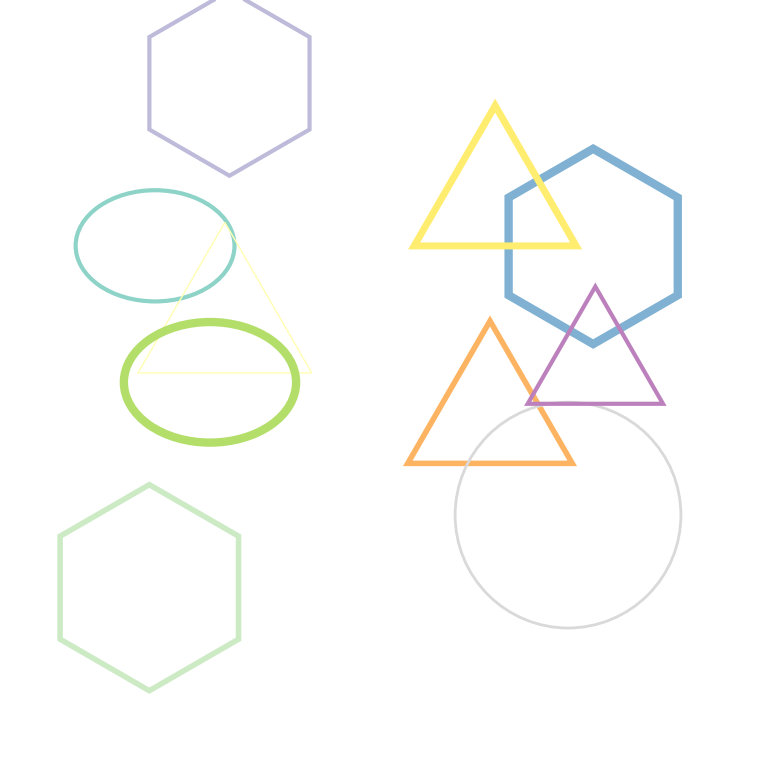[{"shape": "oval", "thickness": 1.5, "radius": 0.52, "center": [0.201, 0.681]}, {"shape": "triangle", "thickness": 0.5, "radius": 0.65, "center": [0.292, 0.581]}, {"shape": "hexagon", "thickness": 1.5, "radius": 0.6, "center": [0.298, 0.892]}, {"shape": "hexagon", "thickness": 3, "radius": 0.63, "center": [0.77, 0.68]}, {"shape": "triangle", "thickness": 2, "radius": 0.62, "center": [0.636, 0.46]}, {"shape": "oval", "thickness": 3, "radius": 0.56, "center": [0.273, 0.503]}, {"shape": "circle", "thickness": 1, "radius": 0.73, "center": [0.738, 0.331]}, {"shape": "triangle", "thickness": 1.5, "radius": 0.51, "center": [0.773, 0.526]}, {"shape": "hexagon", "thickness": 2, "radius": 0.67, "center": [0.194, 0.237]}, {"shape": "triangle", "thickness": 2.5, "radius": 0.61, "center": [0.643, 0.741]}]